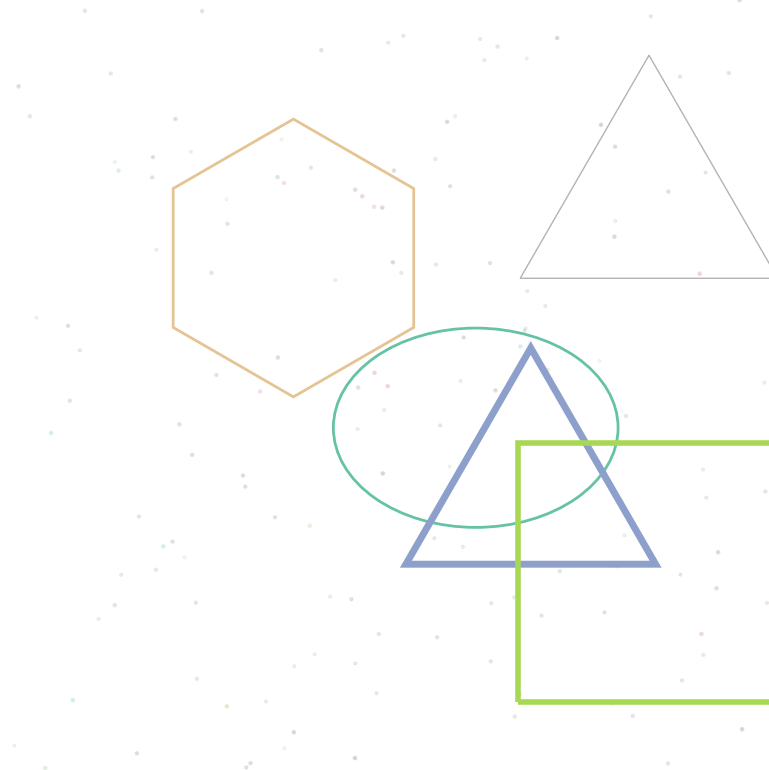[{"shape": "oval", "thickness": 1, "radius": 0.92, "center": [0.618, 0.444]}, {"shape": "triangle", "thickness": 2.5, "radius": 0.94, "center": [0.689, 0.361]}, {"shape": "square", "thickness": 2, "radius": 0.84, "center": [0.841, 0.257]}, {"shape": "hexagon", "thickness": 1, "radius": 0.9, "center": [0.381, 0.665]}, {"shape": "triangle", "thickness": 0.5, "radius": 0.97, "center": [0.843, 0.735]}]